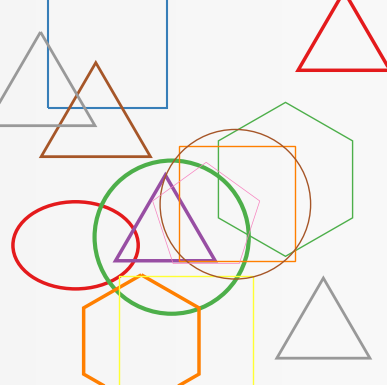[{"shape": "oval", "thickness": 2.5, "radius": 0.81, "center": [0.195, 0.363]}, {"shape": "triangle", "thickness": 2.5, "radius": 0.68, "center": [0.888, 0.886]}, {"shape": "square", "thickness": 1.5, "radius": 0.77, "center": [0.277, 0.872]}, {"shape": "hexagon", "thickness": 1, "radius": 1.0, "center": [0.737, 0.534]}, {"shape": "circle", "thickness": 3, "radius": 0.99, "center": [0.443, 0.384]}, {"shape": "triangle", "thickness": 2.5, "radius": 0.74, "center": [0.427, 0.397]}, {"shape": "square", "thickness": 1, "radius": 0.75, "center": [0.611, 0.472]}, {"shape": "hexagon", "thickness": 2.5, "radius": 0.86, "center": [0.365, 0.114]}, {"shape": "square", "thickness": 1, "radius": 0.87, "center": [0.479, 0.11]}, {"shape": "triangle", "thickness": 2, "radius": 0.81, "center": [0.247, 0.674]}, {"shape": "circle", "thickness": 1, "radius": 0.97, "center": [0.607, 0.47]}, {"shape": "pentagon", "thickness": 0.5, "radius": 0.73, "center": [0.532, 0.433]}, {"shape": "triangle", "thickness": 2, "radius": 0.69, "center": [0.834, 0.139]}, {"shape": "triangle", "thickness": 2, "radius": 0.81, "center": [0.105, 0.755]}]